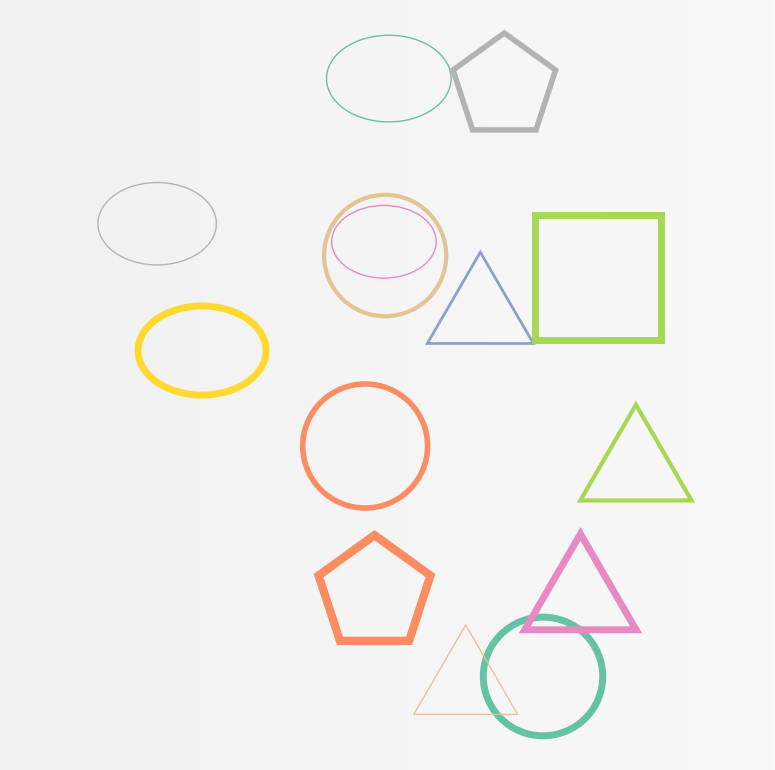[{"shape": "circle", "thickness": 2.5, "radius": 0.39, "center": [0.701, 0.121]}, {"shape": "oval", "thickness": 0.5, "radius": 0.4, "center": [0.502, 0.898]}, {"shape": "pentagon", "thickness": 3, "radius": 0.38, "center": [0.483, 0.229]}, {"shape": "circle", "thickness": 2, "radius": 0.4, "center": [0.471, 0.421]}, {"shape": "triangle", "thickness": 1, "radius": 0.4, "center": [0.62, 0.593]}, {"shape": "oval", "thickness": 0.5, "radius": 0.34, "center": [0.495, 0.686]}, {"shape": "triangle", "thickness": 2.5, "radius": 0.41, "center": [0.749, 0.224]}, {"shape": "triangle", "thickness": 1.5, "radius": 0.41, "center": [0.821, 0.391]}, {"shape": "square", "thickness": 2.5, "radius": 0.41, "center": [0.772, 0.64]}, {"shape": "oval", "thickness": 2.5, "radius": 0.41, "center": [0.261, 0.545]}, {"shape": "circle", "thickness": 1.5, "radius": 0.39, "center": [0.497, 0.668]}, {"shape": "triangle", "thickness": 0.5, "radius": 0.39, "center": [0.601, 0.111]}, {"shape": "pentagon", "thickness": 2, "radius": 0.35, "center": [0.651, 0.888]}, {"shape": "oval", "thickness": 0.5, "radius": 0.38, "center": [0.203, 0.709]}]